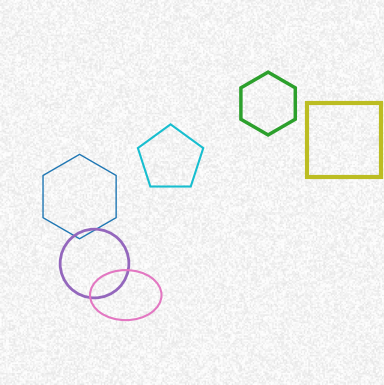[{"shape": "hexagon", "thickness": 1, "radius": 0.55, "center": [0.207, 0.489]}, {"shape": "hexagon", "thickness": 2.5, "radius": 0.41, "center": [0.696, 0.731]}, {"shape": "circle", "thickness": 2, "radius": 0.45, "center": [0.245, 0.316]}, {"shape": "oval", "thickness": 1.5, "radius": 0.46, "center": [0.327, 0.233]}, {"shape": "square", "thickness": 3, "radius": 0.48, "center": [0.894, 0.636]}, {"shape": "pentagon", "thickness": 1.5, "radius": 0.45, "center": [0.443, 0.588]}]